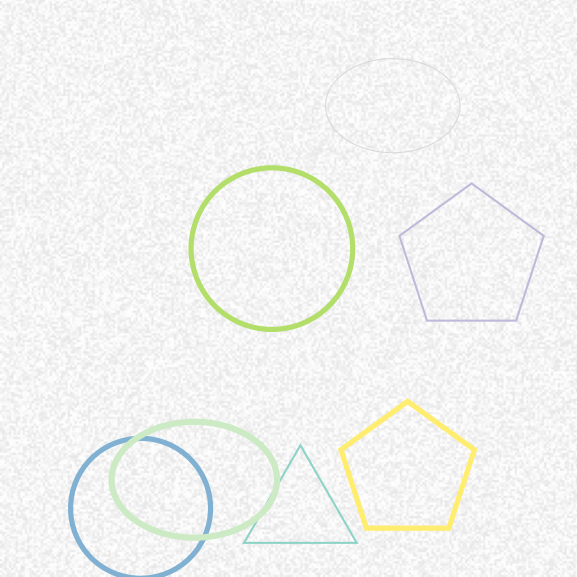[{"shape": "triangle", "thickness": 1, "radius": 0.56, "center": [0.52, 0.115]}, {"shape": "pentagon", "thickness": 1, "radius": 0.66, "center": [0.817, 0.55]}, {"shape": "circle", "thickness": 2.5, "radius": 0.61, "center": [0.243, 0.119]}, {"shape": "circle", "thickness": 2.5, "radius": 0.7, "center": [0.471, 0.569]}, {"shape": "oval", "thickness": 0.5, "radius": 0.58, "center": [0.68, 0.816]}, {"shape": "oval", "thickness": 3, "radius": 0.72, "center": [0.336, 0.168]}, {"shape": "pentagon", "thickness": 2.5, "radius": 0.61, "center": [0.706, 0.183]}]